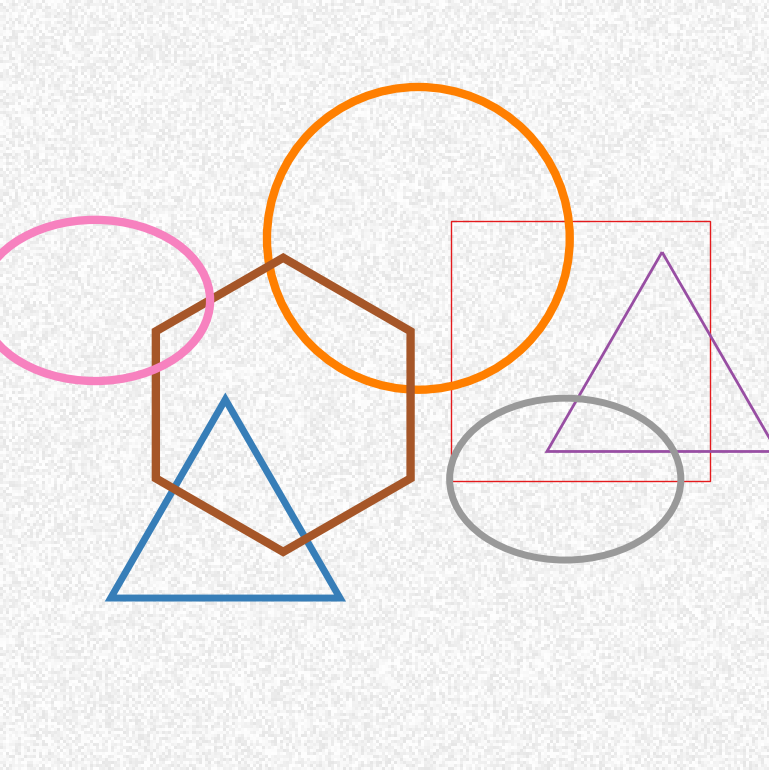[{"shape": "square", "thickness": 0.5, "radius": 0.84, "center": [0.754, 0.544]}, {"shape": "triangle", "thickness": 2.5, "radius": 0.86, "center": [0.293, 0.309]}, {"shape": "triangle", "thickness": 1, "radius": 0.86, "center": [0.86, 0.5]}, {"shape": "circle", "thickness": 3, "radius": 0.98, "center": [0.543, 0.69]}, {"shape": "hexagon", "thickness": 3, "radius": 0.95, "center": [0.368, 0.474]}, {"shape": "oval", "thickness": 3, "radius": 0.75, "center": [0.123, 0.61]}, {"shape": "oval", "thickness": 2.5, "radius": 0.75, "center": [0.734, 0.378]}]